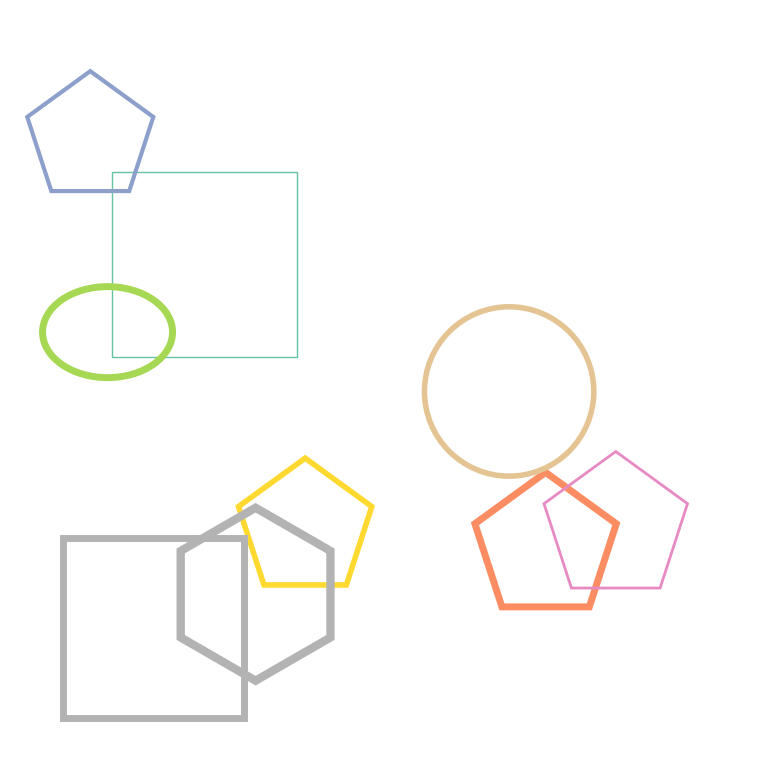[{"shape": "square", "thickness": 0.5, "radius": 0.6, "center": [0.266, 0.656]}, {"shape": "pentagon", "thickness": 2.5, "radius": 0.48, "center": [0.709, 0.29]}, {"shape": "pentagon", "thickness": 1.5, "radius": 0.43, "center": [0.117, 0.822]}, {"shape": "pentagon", "thickness": 1, "radius": 0.49, "center": [0.8, 0.316]}, {"shape": "oval", "thickness": 2.5, "radius": 0.42, "center": [0.14, 0.569]}, {"shape": "pentagon", "thickness": 2, "radius": 0.46, "center": [0.396, 0.314]}, {"shape": "circle", "thickness": 2, "radius": 0.55, "center": [0.661, 0.492]}, {"shape": "hexagon", "thickness": 3, "radius": 0.56, "center": [0.332, 0.228]}, {"shape": "square", "thickness": 2.5, "radius": 0.59, "center": [0.199, 0.184]}]